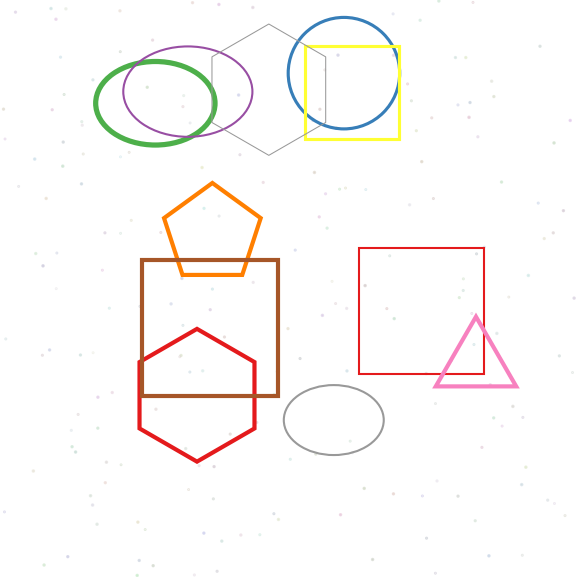[{"shape": "hexagon", "thickness": 2, "radius": 0.57, "center": [0.341, 0.315]}, {"shape": "square", "thickness": 1, "radius": 0.54, "center": [0.73, 0.461]}, {"shape": "circle", "thickness": 1.5, "radius": 0.48, "center": [0.596, 0.872]}, {"shape": "oval", "thickness": 2.5, "radius": 0.52, "center": [0.269, 0.82]}, {"shape": "oval", "thickness": 1, "radius": 0.56, "center": [0.325, 0.84]}, {"shape": "pentagon", "thickness": 2, "radius": 0.44, "center": [0.368, 0.594]}, {"shape": "square", "thickness": 1.5, "radius": 0.4, "center": [0.609, 0.839]}, {"shape": "square", "thickness": 2, "radius": 0.59, "center": [0.364, 0.431]}, {"shape": "triangle", "thickness": 2, "radius": 0.4, "center": [0.824, 0.37]}, {"shape": "hexagon", "thickness": 0.5, "radius": 0.57, "center": [0.466, 0.844]}, {"shape": "oval", "thickness": 1, "radius": 0.43, "center": [0.578, 0.272]}]